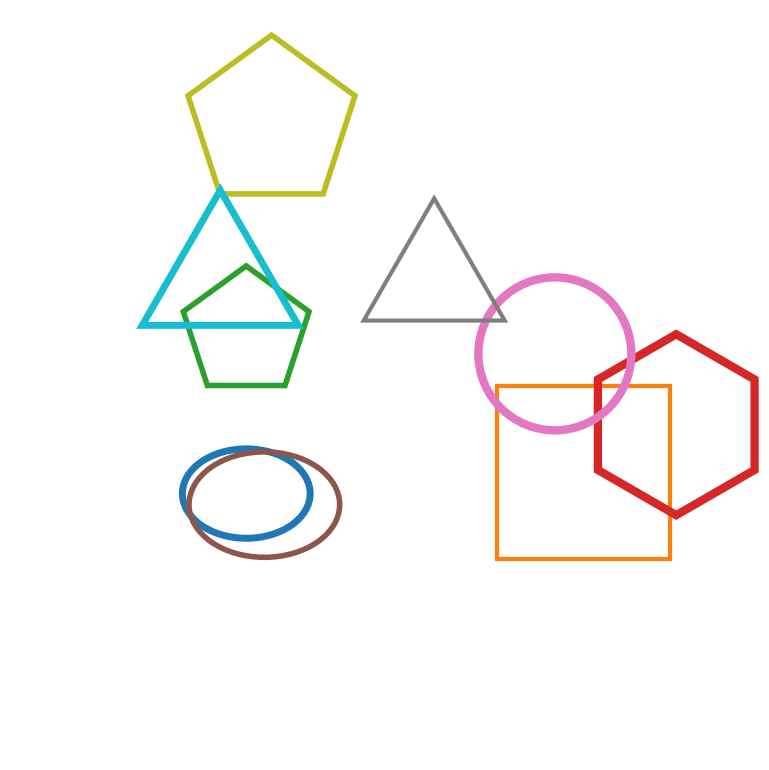[{"shape": "oval", "thickness": 2.5, "radius": 0.41, "center": [0.32, 0.359]}, {"shape": "square", "thickness": 1.5, "radius": 0.56, "center": [0.758, 0.386]}, {"shape": "pentagon", "thickness": 2, "radius": 0.43, "center": [0.32, 0.569]}, {"shape": "hexagon", "thickness": 3, "radius": 0.59, "center": [0.878, 0.448]}, {"shape": "oval", "thickness": 2, "radius": 0.49, "center": [0.343, 0.345]}, {"shape": "circle", "thickness": 3, "radius": 0.5, "center": [0.721, 0.54]}, {"shape": "triangle", "thickness": 1.5, "radius": 0.53, "center": [0.564, 0.637]}, {"shape": "pentagon", "thickness": 2, "radius": 0.57, "center": [0.353, 0.84]}, {"shape": "triangle", "thickness": 2.5, "radius": 0.59, "center": [0.286, 0.636]}]